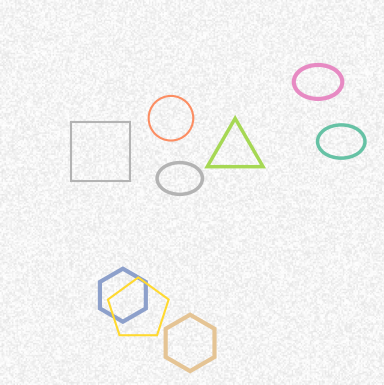[{"shape": "oval", "thickness": 2.5, "radius": 0.31, "center": [0.886, 0.632]}, {"shape": "circle", "thickness": 1.5, "radius": 0.29, "center": [0.444, 0.693]}, {"shape": "hexagon", "thickness": 3, "radius": 0.34, "center": [0.319, 0.233]}, {"shape": "oval", "thickness": 3, "radius": 0.31, "center": [0.826, 0.787]}, {"shape": "triangle", "thickness": 2.5, "radius": 0.42, "center": [0.611, 0.609]}, {"shape": "pentagon", "thickness": 1.5, "radius": 0.41, "center": [0.359, 0.196]}, {"shape": "hexagon", "thickness": 3, "radius": 0.37, "center": [0.494, 0.109]}, {"shape": "oval", "thickness": 2.5, "radius": 0.29, "center": [0.467, 0.536]}, {"shape": "square", "thickness": 1.5, "radius": 0.38, "center": [0.26, 0.606]}]